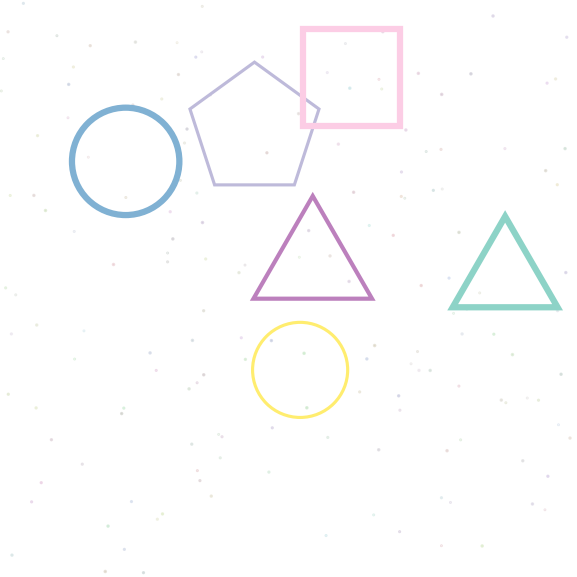[{"shape": "triangle", "thickness": 3, "radius": 0.52, "center": [0.875, 0.519]}, {"shape": "pentagon", "thickness": 1.5, "radius": 0.59, "center": [0.441, 0.774]}, {"shape": "circle", "thickness": 3, "radius": 0.46, "center": [0.218, 0.72]}, {"shape": "square", "thickness": 3, "radius": 0.42, "center": [0.609, 0.865]}, {"shape": "triangle", "thickness": 2, "radius": 0.59, "center": [0.542, 0.541]}, {"shape": "circle", "thickness": 1.5, "radius": 0.41, "center": [0.52, 0.359]}]